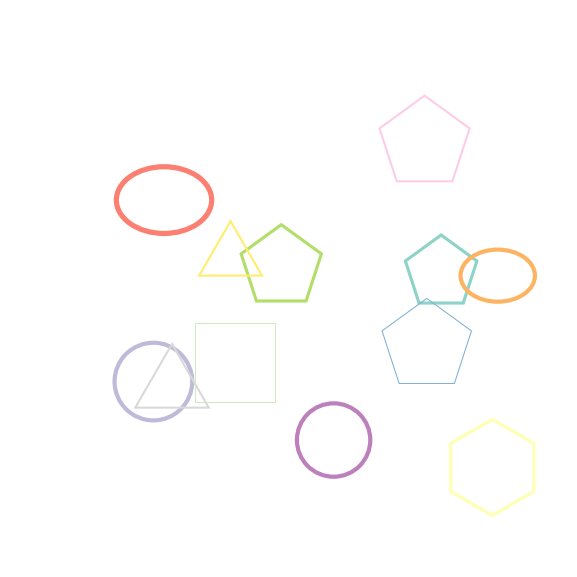[{"shape": "pentagon", "thickness": 1.5, "radius": 0.33, "center": [0.764, 0.527]}, {"shape": "hexagon", "thickness": 1.5, "radius": 0.42, "center": [0.853, 0.19]}, {"shape": "circle", "thickness": 2, "radius": 0.34, "center": [0.266, 0.338]}, {"shape": "oval", "thickness": 2.5, "radius": 0.41, "center": [0.284, 0.653]}, {"shape": "pentagon", "thickness": 0.5, "radius": 0.41, "center": [0.739, 0.401]}, {"shape": "oval", "thickness": 2, "radius": 0.32, "center": [0.862, 0.522]}, {"shape": "pentagon", "thickness": 1.5, "radius": 0.37, "center": [0.487, 0.537]}, {"shape": "pentagon", "thickness": 1, "radius": 0.41, "center": [0.735, 0.752]}, {"shape": "triangle", "thickness": 1, "radius": 0.37, "center": [0.298, 0.33]}, {"shape": "circle", "thickness": 2, "radius": 0.32, "center": [0.578, 0.237]}, {"shape": "square", "thickness": 0.5, "radius": 0.34, "center": [0.406, 0.371]}, {"shape": "triangle", "thickness": 1, "radius": 0.31, "center": [0.399, 0.553]}]